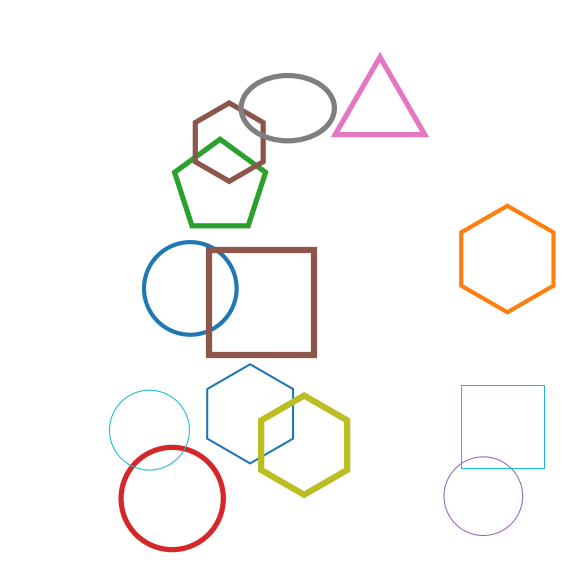[{"shape": "circle", "thickness": 2, "radius": 0.4, "center": [0.33, 0.5]}, {"shape": "hexagon", "thickness": 1, "radius": 0.43, "center": [0.433, 0.283]}, {"shape": "hexagon", "thickness": 2, "radius": 0.46, "center": [0.879, 0.551]}, {"shape": "pentagon", "thickness": 2.5, "radius": 0.41, "center": [0.381, 0.675]}, {"shape": "circle", "thickness": 2.5, "radius": 0.44, "center": [0.298, 0.136]}, {"shape": "circle", "thickness": 0.5, "radius": 0.34, "center": [0.837, 0.14]}, {"shape": "square", "thickness": 3, "radius": 0.45, "center": [0.453, 0.475]}, {"shape": "hexagon", "thickness": 2.5, "radius": 0.34, "center": [0.397, 0.753]}, {"shape": "triangle", "thickness": 2.5, "radius": 0.45, "center": [0.658, 0.811]}, {"shape": "oval", "thickness": 2.5, "radius": 0.4, "center": [0.498, 0.812]}, {"shape": "hexagon", "thickness": 3, "radius": 0.43, "center": [0.527, 0.228]}, {"shape": "circle", "thickness": 0.5, "radius": 0.35, "center": [0.259, 0.254]}, {"shape": "square", "thickness": 0.5, "radius": 0.36, "center": [0.87, 0.261]}]